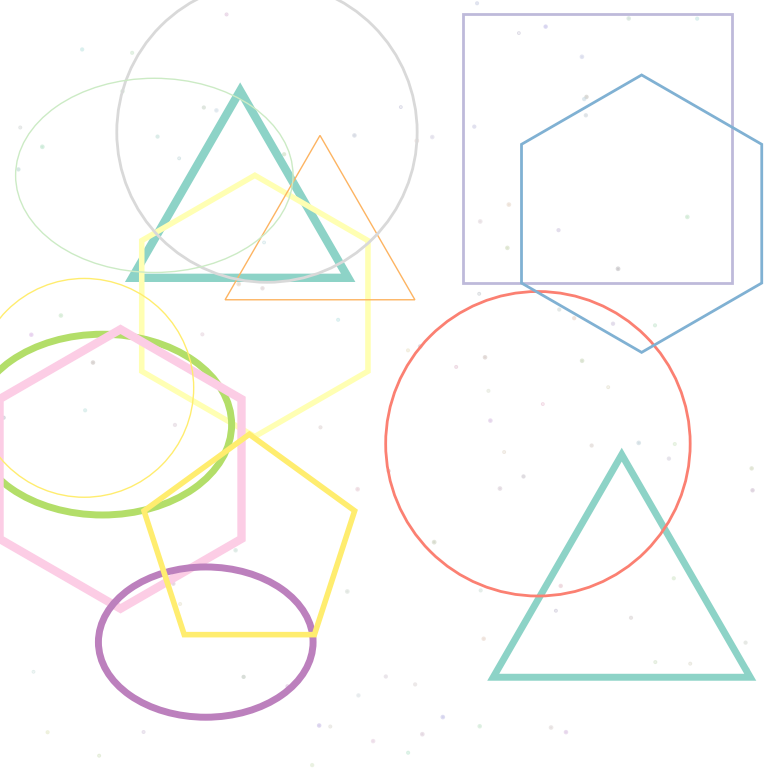[{"shape": "triangle", "thickness": 2.5, "radius": 0.96, "center": [0.807, 0.217]}, {"shape": "triangle", "thickness": 3, "radius": 0.81, "center": [0.312, 0.72]}, {"shape": "hexagon", "thickness": 2, "radius": 0.85, "center": [0.331, 0.603]}, {"shape": "square", "thickness": 1, "radius": 0.87, "center": [0.776, 0.807]}, {"shape": "circle", "thickness": 1, "radius": 0.99, "center": [0.699, 0.424]}, {"shape": "hexagon", "thickness": 1, "radius": 0.9, "center": [0.833, 0.722]}, {"shape": "triangle", "thickness": 0.5, "radius": 0.71, "center": [0.416, 0.682]}, {"shape": "oval", "thickness": 2.5, "radius": 0.84, "center": [0.133, 0.449]}, {"shape": "hexagon", "thickness": 3, "radius": 0.91, "center": [0.157, 0.391]}, {"shape": "circle", "thickness": 1, "radius": 0.98, "center": [0.347, 0.828]}, {"shape": "oval", "thickness": 2.5, "radius": 0.7, "center": [0.267, 0.166]}, {"shape": "oval", "thickness": 0.5, "radius": 0.9, "center": [0.2, 0.772]}, {"shape": "circle", "thickness": 0.5, "radius": 0.71, "center": [0.109, 0.496]}, {"shape": "pentagon", "thickness": 2, "radius": 0.72, "center": [0.324, 0.292]}]